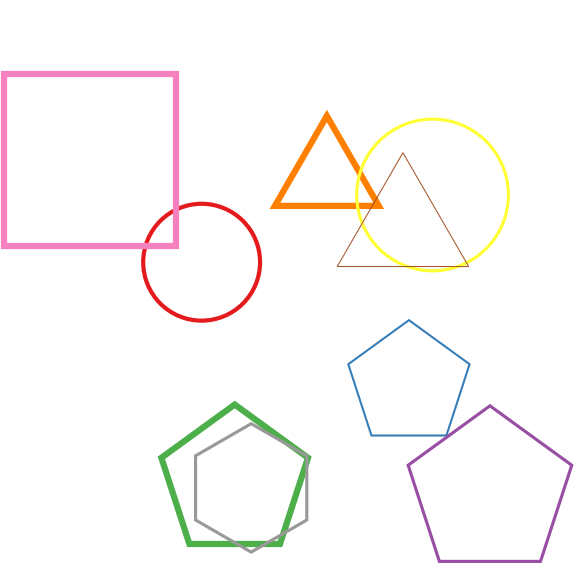[{"shape": "circle", "thickness": 2, "radius": 0.51, "center": [0.349, 0.545]}, {"shape": "pentagon", "thickness": 1, "radius": 0.55, "center": [0.708, 0.334]}, {"shape": "pentagon", "thickness": 3, "radius": 0.67, "center": [0.406, 0.165]}, {"shape": "pentagon", "thickness": 1.5, "radius": 0.74, "center": [0.848, 0.148]}, {"shape": "triangle", "thickness": 3, "radius": 0.52, "center": [0.566, 0.695]}, {"shape": "circle", "thickness": 1.5, "radius": 0.66, "center": [0.749, 0.662]}, {"shape": "triangle", "thickness": 0.5, "radius": 0.66, "center": [0.698, 0.603]}, {"shape": "square", "thickness": 3, "radius": 0.74, "center": [0.156, 0.722]}, {"shape": "hexagon", "thickness": 1.5, "radius": 0.56, "center": [0.435, 0.154]}]